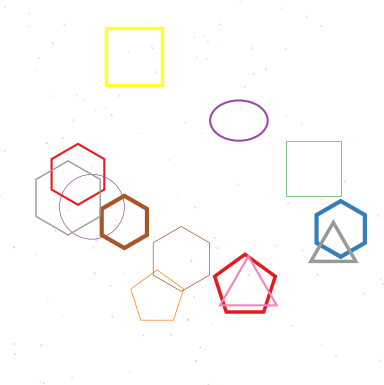[{"shape": "pentagon", "thickness": 2.5, "radius": 0.41, "center": [0.636, 0.257]}, {"shape": "hexagon", "thickness": 1.5, "radius": 0.4, "center": [0.202, 0.547]}, {"shape": "hexagon", "thickness": 3, "radius": 0.36, "center": [0.885, 0.405]}, {"shape": "square", "thickness": 0.5, "radius": 0.36, "center": [0.815, 0.564]}, {"shape": "circle", "thickness": 0.5, "radius": 0.42, "center": [0.239, 0.463]}, {"shape": "oval", "thickness": 1.5, "radius": 0.37, "center": [0.621, 0.687]}, {"shape": "pentagon", "thickness": 0.5, "radius": 0.36, "center": [0.408, 0.227]}, {"shape": "square", "thickness": 2.5, "radius": 0.37, "center": [0.348, 0.854]}, {"shape": "hexagon", "thickness": 0.5, "radius": 0.42, "center": [0.471, 0.327]}, {"shape": "hexagon", "thickness": 3, "radius": 0.34, "center": [0.323, 0.424]}, {"shape": "triangle", "thickness": 1.5, "radius": 0.42, "center": [0.645, 0.249]}, {"shape": "hexagon", "thickness": 1, "radius": 0.48, "center": [0.177, 0.486]}, {"shape": "triangle", "thickness": 2.5, "radius": 0.34, "center": [0.866, 0.355]}]